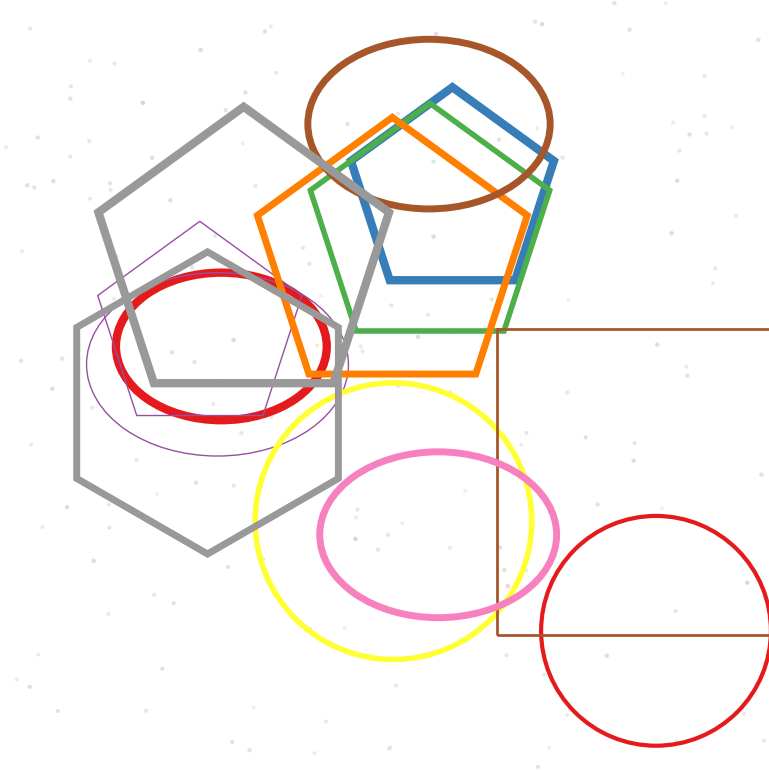[{"shape": "oval", "thickness": 3, "radius": 0.68, "center": [0.287, 0.55]}, {"shape": "circle", "thickness": 1.5, "radius": 0.75, "center": [0.852, 0.181]}, {"shape": "pentagon", "thickness": 3, "radius": 0.69, "center": [0.588, 0.748]}, {"shape": "pentagon", "thickness": 2, "radius": 0.82, "center": [0.558, 0.702]}, {"shape": "pentagon", "thickness": 0.5, "radius": 0.7, "center": [0.26, 0.573]}, {"shape": "oval", "thickness": 0.5, "radius": 0.85, "center": [0.282, 0.527]}, {"shape": "pentagon", "thickness": 2.5, "radius": 0.92, "center": [0.51, 0.663]}, {"shape": "circle", "thickness": 2, "radius": 0.9, "center": [0.511, 0.323]}, {"shape": "oval", "thickness": 2.5, "radius": 0.79, "center": [0.557, 0.839]}, {"shape": "square", "thickness": 1, "radius": 0.99, "center": [0.845, 0.374]}, {"shape": "oval", "thickness": 2.5, "radius": 0.77, "center": [0.569, 0.306]}, {"shape": "hexagon", "thickness": 2.5, "radius": 0.98, "center": [0.27, 0.477]}, {"shape": "pentagon", "thickness": 3, "radius": 0.99, "center": [0.317, 0.663]}]